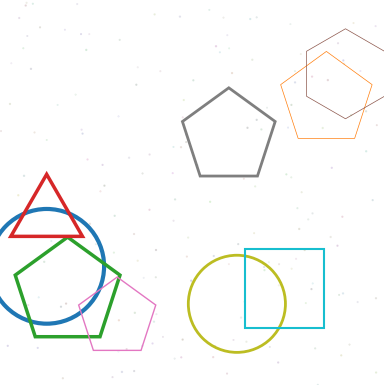[{"shape": "circle", "thickness": 3, "radius": 0.74, "center": [0.121, 0.308]}, {"shape": "pentagon", "thickness": 0.5, "radius": 0.62, "center": [0.848, 0.742]}, {"shape": "pentagon", "thickness": 2.5, "radius": 0.72, "center": [0.176, 0.241]}, {"shape": "triangle", "thickness": 2.5, "radius": 0.54, "center": [0.121, 0.44]}, {"shape": "hexagon", "thickness": 0.5, "radius": 0.58, "center": [0.897, 0.808]}, {"shape": "pentagon", "thickness": 1, "radius": 0.53, "center": [0.304, 0.175]}, {"shape": "pentagon", "thickness": 2, "radius": 0.63, "center": [0.594, 0.645]}, {"shape": "circle", "thickness": 2, "radius": 0.63, "center": [0.615, 0.211]}, {"shape": "square", "thickness": 1.5, "radius": 0.51, "center": [0.74, 0.252]}]